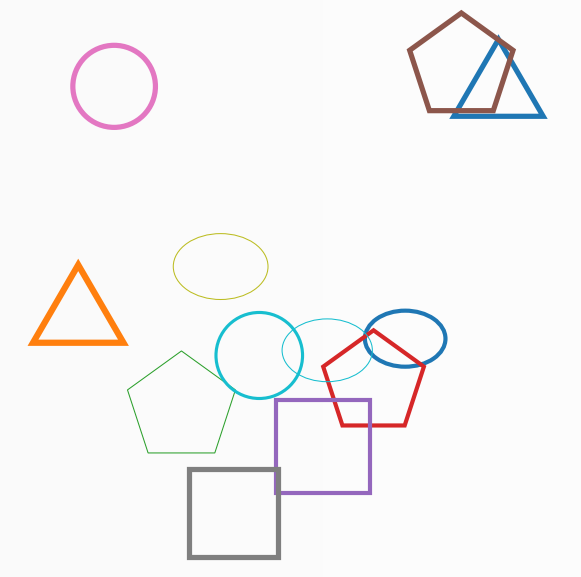[{"shape": "oval", "thickness": 2, "radius": 0.35, "center": [0.697, 0.413]}, {"shape": "triangle", "thickness": 2.5, "radius": 0.44, "center": [0.858, 0.842]}, {"shape": "triangle", "thickness": 3, "radius": 0.45, "center": [0.135, 0.451]}, {"shape": "pentagon", "thickness": 0.5, "radius": 0.49, "center": [0.312, 0.294]}, {"shape": "pentagon", "thickness": 2, "radius": 0.46, "center": [0.643, 0.336]}, {"shape": "square", "thickness": 2, "radius": 0.4, "center": [0.556, 0.227]}, {"shape": "pentagon", "thickness": 2.5, "radius": 0.47, "center": [0.794, 0.883]}, {"shape": "circle", "thickness": 2.5, "radius": 0.36, "center": [0.196, 0.85]}, {"shape": "square", "thickness": 2.5, "radius": 0.38, "center": [0.402, 0.11]}, {"shape": "oval", "thickness": 0.5, "radius": 0.41, "center": [0.38, 0.538]}, {"shape": "oval", "thickness": 0.5, "radius": 0.39, "center": [0.563, 0.393]}, {"shape": "circle", "thickness": 1.5, "radius": 0.37, "center": [0.446, 0.384]}]